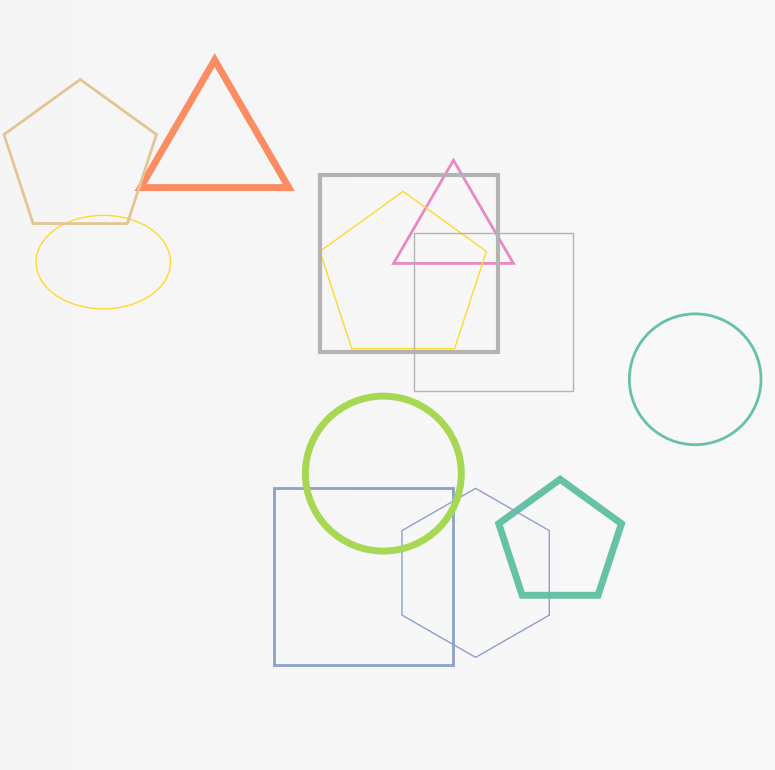[{"shape": "pentagon", "thickness": 2.5, "radius": 0.42, "center": [0.723, 0.294]}, {"shape": "circle", "thickness": 1, "radius": 0.42, "center": [0.897, 0.507]}, {"shape": "triangle", "thickness": 2.5, "radius": 0.55, "center": [0.277, 0.812]}, {"shape": "hexagon", "thickness": 0.5, "radius": 0.55, "center": [0.614, 0.256]}, {"shape": "square", "thickness": 1, "radius": 0.58, "center": [0.469, 0.251]}, {"shape": "triangle", "thickness": 1, "radius": 0.45, "center": [0.585, 0.703]}, {"shape": "circle", "thickness": 2.5, "radius": 0.5, "center": [0.495, 0.385]}, {"shape": "oval", "thickness": 0.5, "radius": 0.43, "center": [0.133, 0.66]}, {"shape": "pentagon", "thickness": 0.5, "radius": 0.56, "center": [0.52, 0.639]}, {"shape": "pentagon", "thickness": 1, "radius": 0.52, "center": [0.104, 0.793]}, {"shape": "square", "thickness": 1.5, "radius": 0.57, "center": [0.528, 0.657]}, {"shape": "square", "thickness": 0.5, "radius": 0.51, "center": [0.637, 0.595]}]